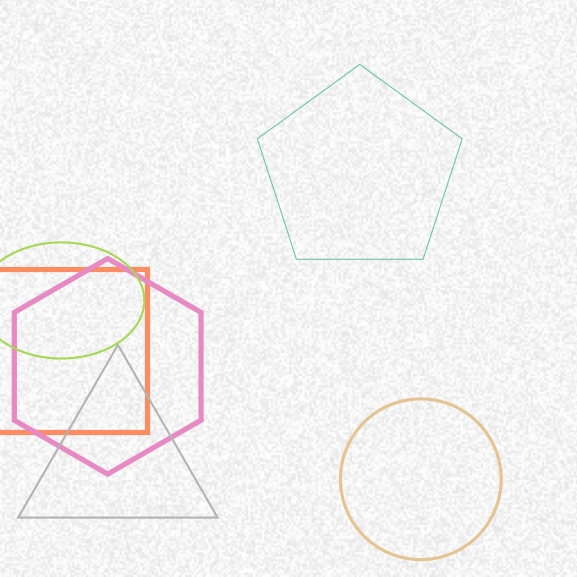[{"shape": "pentagon", "thickness": 0.5, "radius": 0.93, "center": [0.623, 0.701]}, {"shape": "square", "thickness": 2.5, "radius": 0.7, "center": [0.113, 0.392]}, {"shape": "hexagon", "thickness": 2.5, "radius": 0.93, "center": [0.186, 0.365]}, {"shape": "oval", "thickness": 1, "radius": 0.72, "center": [0.106, 0.479]}, {"shape": "circle", "thickness": 1.5, "radius": 0.7, "center": [0.729, 0.169]}, {"shape": "triangle", "thickness": 1, "radius": 1.0, "center": [0.204, 0.203]}]